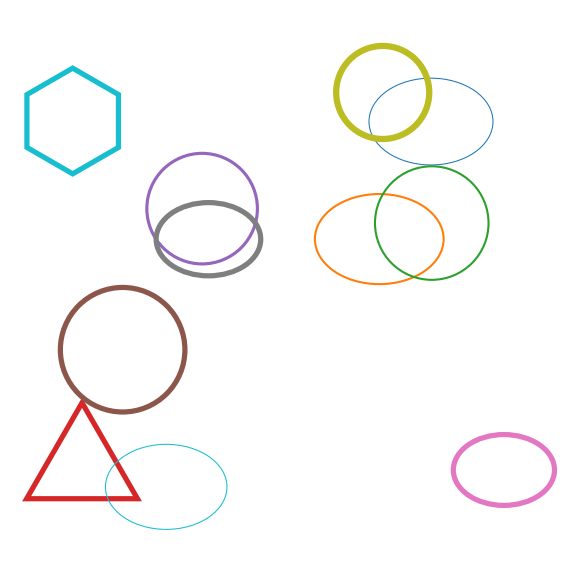[{"shape": "oval", "thickness": 0.5, "radius": 0.54, "center": [0.746, 0.789]}, {"shape": "oval", "thickness": 1, "radius": 0.56, "center": [0.657, 0.585]}, {"shape": "circle", "thickness": 1, "radius": 0.49, "center": [0.748, 0.613]}, {"shape": "triangle", "thickness": 2.5, "radius": 0.55, "center": [0.142, 0.191]}, {"shape": "circle", "thickness": 1.5, "radius": 0.48, "center": [0.35, 0.638]}, {"shape": "circle", "thickness": 2.5, "radius": 0.54, "center": [0.212, 0.394]}, {"shape": "oval", "thickness": 2.5, "radius": 0.44, "center": [0.873, 0.185]}, {"shape": "oval", "thickness": 2.5, "radius": 0.45, "center": [0.361, 0.585]}, {"shape": "circle", "thickness": 3, "radius": 0.4, "center": [0.663, 0.839]}, {"shape": "oval", "thickness": 0.5, "radius": 0.53, "center": [0.288, 0.156]}, {"shape": "hexagon", "thickness": 2.5, "radius": 0.46, "center": [0.126, 0.79]}]